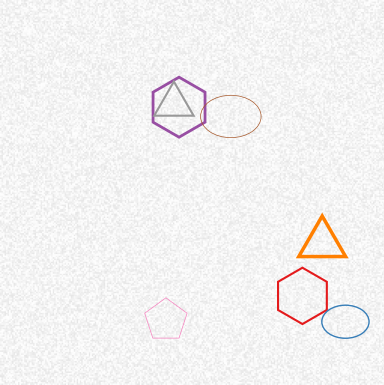[{"shape": "hexagon", "thickness": 1.5, "radius": 0.37, "center": [0.786, 0.231]}, {"shape": "oval", "thickness": 1, "radius": 0.31, "center": [0.897, 0.164]}, {"shape": "hexagon", "thickness": 2, "radius": 0.39, "center": [0.465, 0.722]}, {"shape": "triangle", "thickness": 2.5, "radius": 0.35, "center": [0.837, 0.369]}, {"shape": "oval", "thickness": 0.5, "radius": 0.39, "center": [0.6, 0.697]}, {"shape": "pentagon", "thickness": 0.5, "radius": 0.29, "center": [0.431, 0.169]}, {"shape": "triangle", "thickness": 1.5, "radius": 0.3, "center": [0.452, 0.729]}]